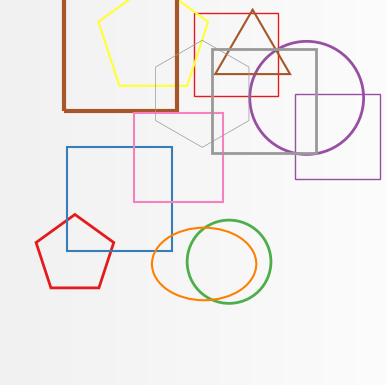[{"shape": "square", "thickness": 1, "radius": 0.54, "center": [0.609, 0.859]}, {"shape": "pentagon", "thickness": 2, "radius": 0.53, "center": [0.193, 0.338]}, {"shape": "square", "thickness": 1.5, "radius": 0.68, "center": [0.308, 0.482]}, {"shape": "circle", "thickness": 2, "radius": 0.54, "center": [0.591, 0.32]}, {"shape": "circle", "thickness": 2, "radius": 0.73, "center": [0.791, 0.746]}, {"shape": "square", "thickness": 1, "radius": 0.55, "center": [0.87, 0.646]}, {"shape": "oval", "thickness": 1.5, "radius": 0.67, "center": [0.527, 0.314]}, {"shape": "pentagon", "thickness": 1.5, "radius": 0.74, "center": [0.396, 0.898]}, {"shape": "square", "thickness": 3, "radius": 0.73, "center": [0.312, 0.858]}, {"shape": "triangle", "thickness": 1.5, "radius": 0.56, "center": [0.652, 0.863]}, {"shape": "square", "thickness": 1.5, "radius": 0.57, "center": [0.46, 0.591]}, {"shape": "hexagon", "thickness": 0.5, "radius": 0.7, "center": [0.522, 0.756]}, {"shape": "square", "thickness": 2, "radius": 0.67, "center": [0.681, 0.737]}]